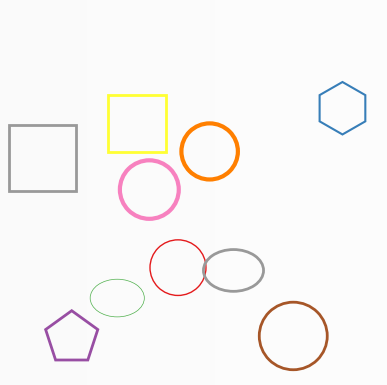[{"shape": "circle", "thickness": 1, "radius": 0.36, "center": [0.459, 0.305]}, {"shape": "hexagon", "thickness": 1.5, "radius": 0.34, "center": [0.884, 0.719]}, {"shape": "oval", "thickness": 0.5, "radius": 0.35, "center": [0.303, 0.226]}, {"shape": "pentagon", "thickness": 2, "radius": 0.35, "center": [0.185, 0.122]}, {"shape": "circle", "thickness": 3, "radius": 0.36, "center": [0.541, 0.607]}, {"shape": "square", "thickness": 2, "radius": 0.37, "center": [0.353, 0.679]}, {"shape": "circle", "thickness": 2, "radius": 0.44, "center": [0.757, 0.127]}, {"shape": "circle", "thickness": 3, "radius": 0.38, "center": [0.385, 0.508]}, {"shape": "square", "thickness": 2, "radius": 0.43, "center": [0.109, 0.589]}, {"shape": "oval", "thickness": 2, "radius": 0.39, "center": [0.603, 0.298]}]